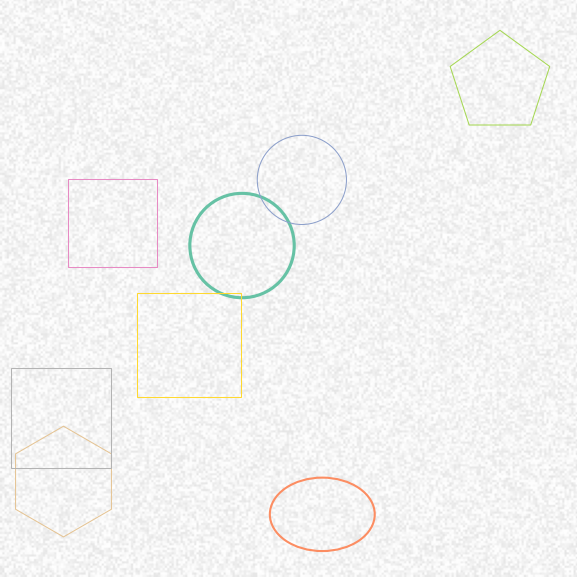[{"shape": "circle", "thickness": 1.5, "radius": 0.45, "center": [0.419, 0.574]}, {"shape": "oval", "thickness": 1, "radius": 0.45, "center": [0.558, 0.108]}, {"shape": "circle", "thickness": 0.5, "radius": 0.39, "center": [0.523, 0.688]}, {"shape": "square", "thickness": 0.5, "radius": 0.38, "center": [0.195, 0.613]}, {"shape": "pentagon", "thickness": 0.5, "radius": 0.45, "center": [0.866, 0.856]}, {"shape": "square", "thickness": 0.5, "radius": 0.45, "center": [0.327, 0.402]}, {"shape": "hexagon", "thickness": 0.5, "radius": 0.48, "center": [0.11, 0.165]}, {"shape": "square", "thickness": 0.5, "radius": 0.43, "center": [0.105, 0.275]}]